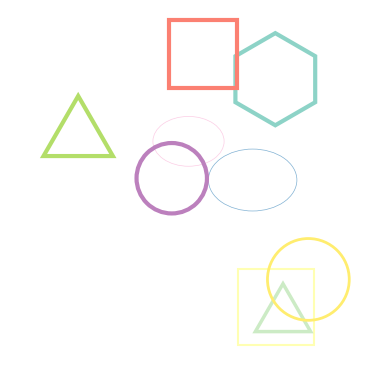[{"shape": "hexagon", "thickness": 3, "radius": 0.6, "center": [0.715, 0.794]}, {"shape": "square", "thickness": 1.5, "radius": 0.5, "center": [0.717, 0.203]}, {"shape": "square", "thickness": 3, "radius": 0.44, "center": [0.527, 0.86]}, {"shape": "oval", "thickness": 0.5, "radius": 0.57, "center": [0.656, 0.532]}, {"shape": "triangle", "thickness": 3, "radius": 0.52, "center": [0.203, 0.647]}, {"shape": "oval", "thickness": 0.5, "radius": 0.46, "center": [0.49, 0.633]}, {"shape": "circle", "thickness": 3, "radius": 0.46, "center": [0.446, 0.537]}, {"shape": "triangle", "thickness": 2.5, "radius": 0.41, "center": [0.735, 0.18]}, {"shape": "circle", "thickness": 2, "radius": 0.53, "center": [0.801, 0.274]}]